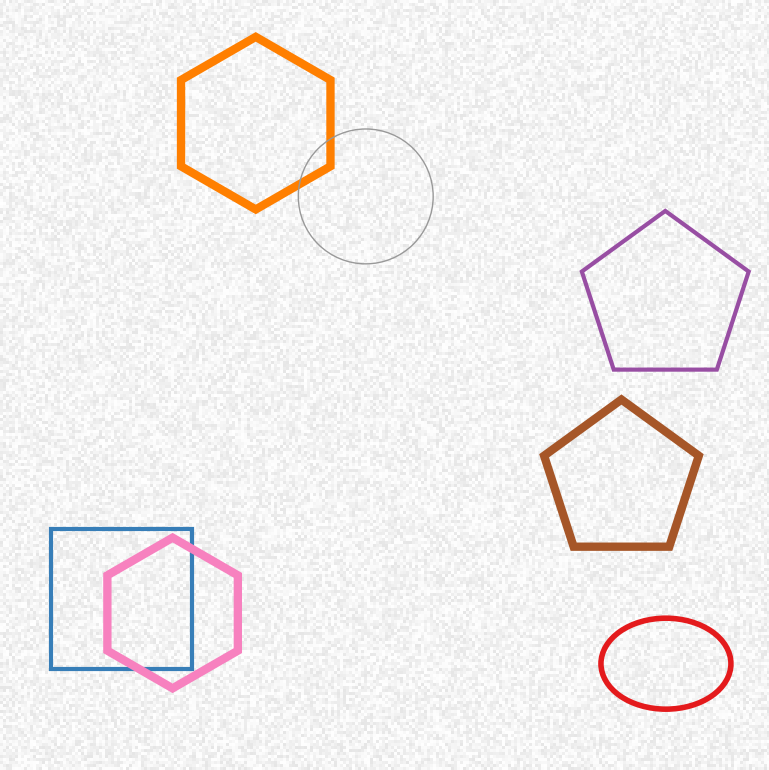[{"shape": "oval", "thickness": 2, "radius": 0.42, "center": [0.865, 0.138]}, {"shape": "square", "thickness": 1.5, "radius": 0.45, "center": [0.158, 0.223]}, {"shape": "pentagon", "thickness": 1.5, "radius": 0.57, "center": [0.864, 0.612]}, {"shape": "hexagon", "thickness": 3, "radius": 0.56, "center": [0.332, 0.84]}, {"shape": "pentagon", "thickness": 3, "radius": 0.53, "center": [0.807, 0.375]}, {"shape": "hexagon", "thickness": 3, "radius": 0.49, "center": [0.224, 0.204]}, {"shape": "circle", "thickness": 0.5, "radius": 0.44, "center": [0.475, 0.745]}]